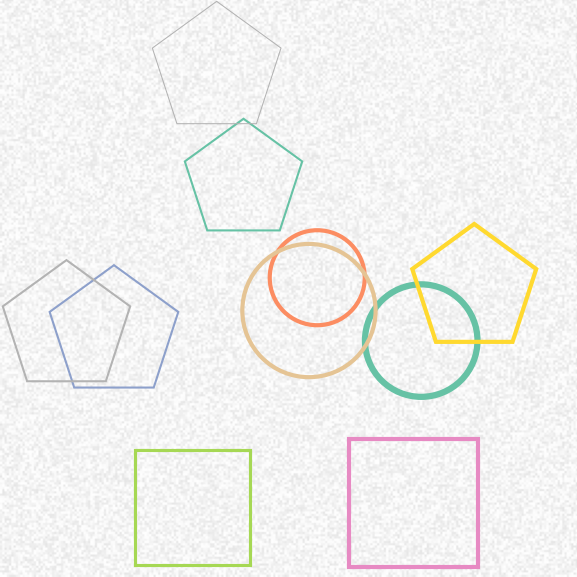[{"shape": "circle", "thickness": 3, "radius": 0.49, "center": [0.729, 0.409]}, {"shape": "pentagon", "thickness": 1, "radius": 0.53, "center": [0.422, 0.687]}, {"shape": "circle", "thickness": 2, "radius": 0.41, "center": [0.549, 0.518]}, {"shape": "pentagon", "thickness": 1, "radius": 0.59, "center": [0.197, 0.423]}, {"shape": "square", "thickness": 2, "radius": 0.56, "center": [0.716, 0.128]}, {"shape": "square", "thickness": 1.5, "radius": 0.5, "center": [0.333, 0.121]}, {"shape": "pentagon", "thickness": 2, "radius": 0.56, "center": [0.821, 0.498]}, {"shape": "circle", "thickness": 2, "radius": 0.58, "center": [0.535, 0.461]}, {"shape": "pentagon", "thickness": 1, "radius": 0.58, "center": [0.115, 0.433]}, {"shape": "pentagon", "thickness": 0.5, "radius": 0.59, "center": [0.375, 0.88]}]